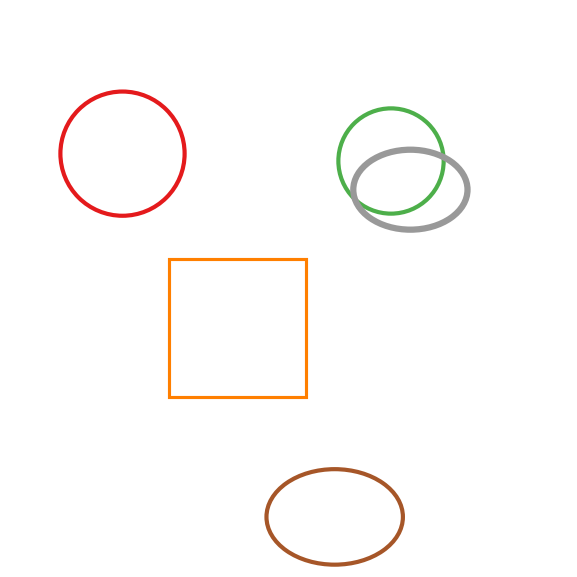[{"shape": "circle", "thickness": 2, "radius": 0.54, "center": [0.212, 0.733]}, {"shape": "circle", "thickness": 2, "radius": 0.46, "center": [0.677, 0.72]}, {"shape": "square", "thickness": 1.5, "radius": 0.6, "center": [0.411, 0.431]}, {"shape": "oval", "thickness": 2, "radius": 0.59, "center": [0.58, 0.104]}, {"shape": "oval", "thickness": 3, "radius": 0.49, "center": [0.711, 0.671]}]